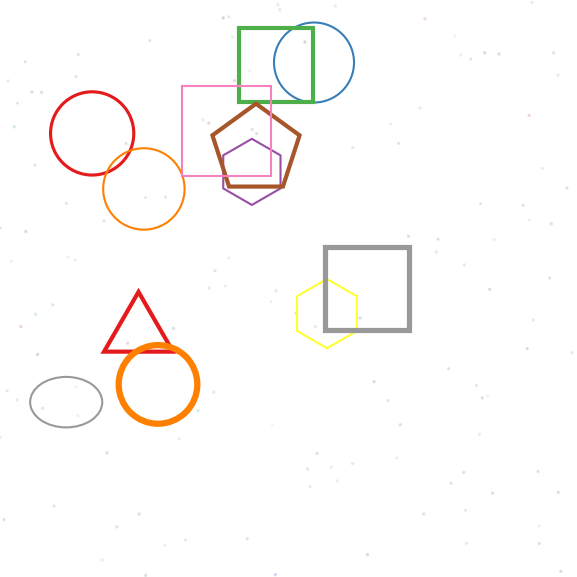[{"shape": "circle", "thickness": 1.5, "radius": 0.36, "center": [0.16, 0.768]}, {"shape": "triangle", "thickness": 2, "radius": 0.34, "center": [0.24, 0.425]}, {"shape": "circle", "thickness": 1, "radius": 0.35, "center": [0.544, 0.891]}, {"shape": "square", "thickness": 2, "radius": 0.32, "center": [0.477, 0.887]}, {"shape": "hexagon", "thickness": 1, "radius": 0.29, "center": [0.436, 0.701]}, {"shape": "circle", "thickness": 1, "radius": 0.35, "center": [0.249, 0.672]}, {"shape": "circle", "thickness": 3, "radius": 0.34, "center": [0.274, 0.333]}, {"shape": "hexagon", "thickness": 1, "radius": 0.3, "center": [0.566, 0.456]}, {"shape": "pentagon", "thickness": 2, "radius": 0.4, "center": [0.443, 0.74]}, {"shape": "square", "thickness": 1, "radius": 0.39, "center": [0.392, 0.773]}, {"shape": "square", "thickness": 2.5, "radius": 0.36, "center": [0.635, 0.5]}, {"shape": "oval", "thickness": 1, "radius": 0.31, "center": [0.115, 0.303]}]